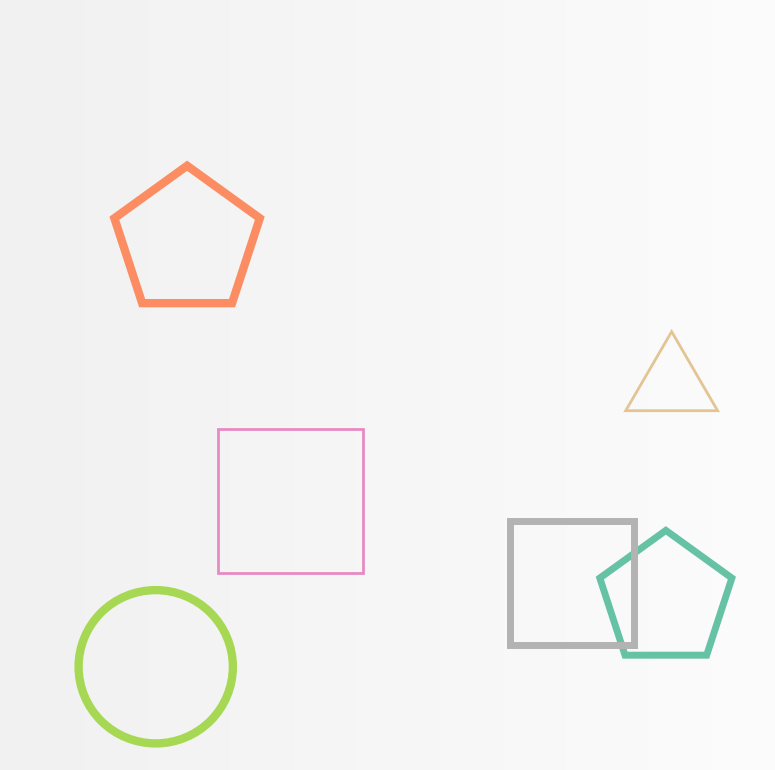[{"shape": "pentagon", "thickness": 2.5, "radius": 0.45, "center": [0.859, 0.222]}, {"shape": "pentagon", "thickness": 3, "radius": 0.49, "center": [0.241, 0.686]}, {"shape": "square", "thickness": 1, "radius": 0.47, "center": [0.375, 0.349]}, {"shape": "circle", "thickness": 3, "radius": 0.5, "center": [0.201, 0.134]}, {"shape": "triangle", "thickness": 1, "radius": 0.34, "center": [0.867, 0.501]}, {"shape": "square", "thickness": 2.5, "radius": 0.4, "center": [0.738, 0.242]}]